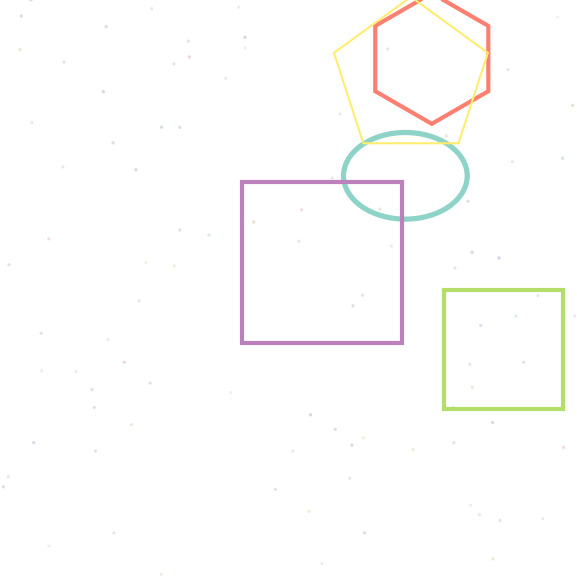[{"shape": "oval", "thickness": 2.5, "radius": 0.54, "center": [0.702, 0.695]}, {"shape": "hexagon", "thickness": 2, "radius": 0.57, "center": [0.748, 0.898]}, {"shape": "square", "thickness": 2, "radius": 0.51, "center": [0.872, 0.394]}, {"shape": "square", "thickness": 2, "radius": 0.69, "center": [0.557, 0.544]}, {"shape": "pentagon", "thickness": 1, "radius": 0.7, "center": [0.712, 0.864]}]